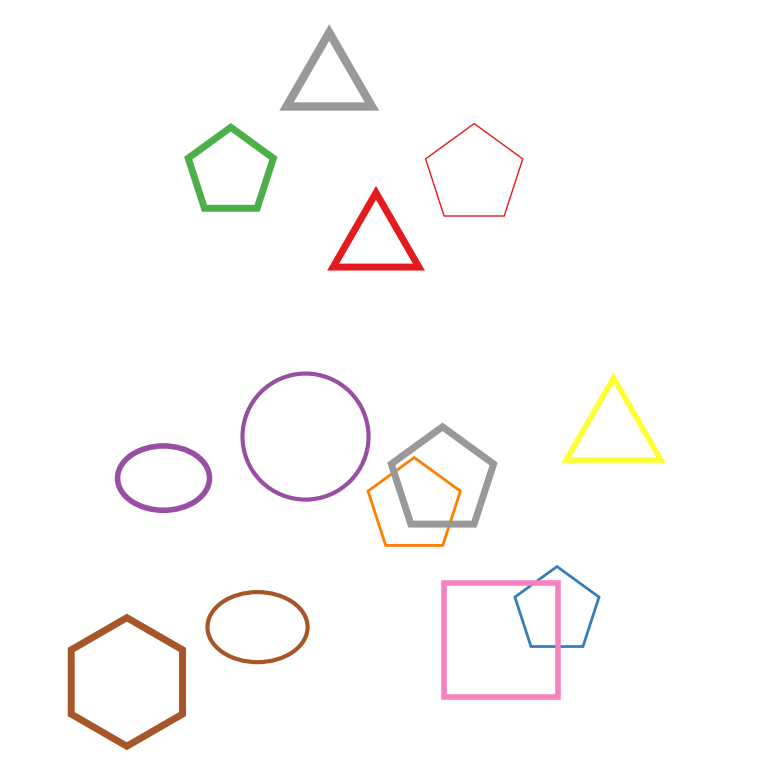[{"shape": "pentagon", "thickness": 0.5, "radius": 0.33, "center": [0.616, 0.773]}, {"shape": "triangle", "thickness": 2.5, "radius": 0.32, "center": [0.488, 0.685]}, {"shape": "pentagon", "thickness": 1, "radius": 0.29, "center": [0.723, 0.207]}, {"shape": "pentagon", "thickness": 2.5, "radius": 0.29, "center": [0.3, 0.777]}, {"shape": "oval", "thickness": 2, "radius": 0.3, "center": [0.212, 0.379]}, {"shape": "circle", "thickness": 1.5, "radius": 0.41, "center": [0.397, 0.433]}, {"shape": "pentagon", "thickness": 1, "radius": 0.32, "center": [0.538, 0.343]}, {"shape": "triangle", "thickness": 2, "radius": 0.36, "center": [0.797, 0.438]}, {"shape": "hexagon", "thickness": 2.5, "radius": 0.42, "center": [0.165, 0.114]}, {"shape": "oval", "thickness": 1.5, "radius": 0.33, "center": [0.334, 0.186]}, {"shape": "square", "thickness": 2, "radius": 0.37, "center": [0.65, 0.169]}, {"shape": "triangle", "thickness": 3, "radius": 0.32, "center": [0.428, 0.894]}, {"shape": "pentagon", "thickness": 2.5, "radius": 0.35, "center": [0.575, 0.376]}]